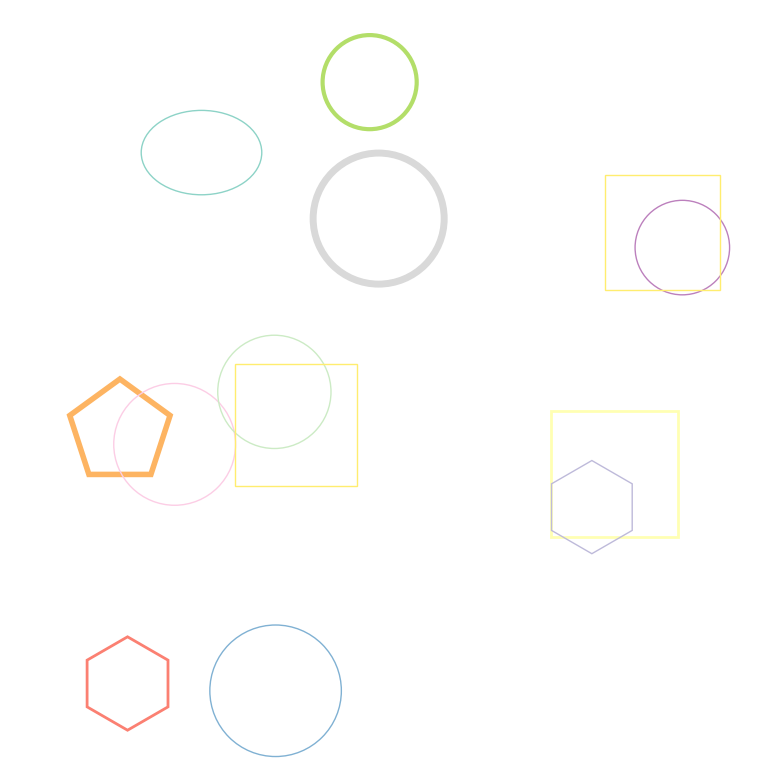[{"shape": "oval", "thickness": 0.5, "radius": 0.39, "center": [0.262, 0.802]}, {"shape": "square", "thickness": 1, "radius": 0.41, "center": [0.798, 0.385]}, {"shape": "hexagon", "thickness": 0.5, "radius": 0.3, "center": [0.769, 0.341]}, {"shape": "hexagon", "thickness": 1, "radius": 0.3, "center": [0.166, 0.112]}, {"shape": "circle", "thickness": 0.5, "radius": 0.43, "center": [0.358, 0.103]}, {"shape": "pentagon", "thickness": 2, "radius": 0.34, "center": [0.156, 0.439]}, {"shape": "circle", "thickness": 1.5, "radius": 0.31, "center": [0.48, 0.893]}, {"shape": "circle", "thickness": 0.5, "radius": 0.4, "center": [0.227, 0.423]}, {"shape": "circle", "thickness": 2.5, "radius": 0.43, "center": [0.492, 0.716]}, {"shape": "circle", "thickness": 0.5, "radius": 0.31, "center": [0.886, 0.678]}, {"shape": "circle", "thickness": 0.5, "radius": 0.37, "center": [0.356, 0.491]}, {"shape": "square", "thickness": 0.5, "radius": 0.37, "center": [0.86, 0.698]}, {"shape": "square", "thickness": 0.5, "radius": 0.4, "center": [0.384, 0.448]}]